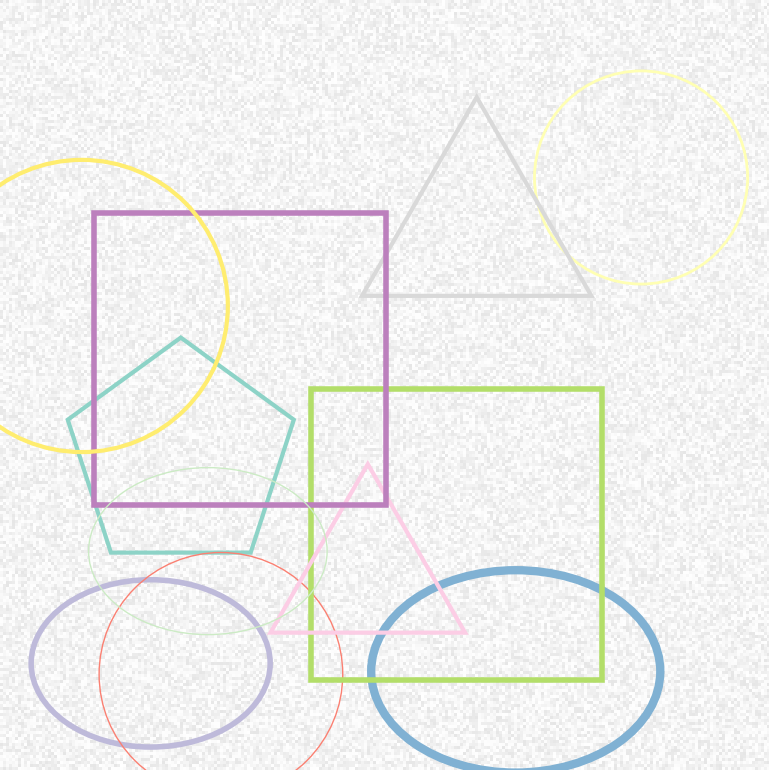[{"shape": "pentagon", "thickness": 1.5, "radius": 0.77, "center": [0.235, 0.407]}, {"shape": "circle", "thickness": 1, "radius": 0.69, "center": [0.833, 0.769]}, {"shape": "oval", "thickness": 2, "radius": 0.78, "center": [0.196, 0.138]}, {"shape": "circle", "thickness": 0.5, "radius": 0.79, "center": [0.287, 0.124]}, {"shape": "oval", "thickness": 3, "radius": 0.94, "center": [0.67, 0.128]}, {"shape": "square", "thickness": 2, "radius": 0.95, "center": [0.593, 0.306]}, {"shape": "triangle", "thickness": 1.5, "radius": 0.73, "center": [0.478, 0.251]}, {"shape": "triangle", "thickness": 1.5, "radius": 0.86, "center": [0.619, 0.702]}, {"shape": "square", "thickness": 2, "radius": 0.95, "center": [0.312, 0.534]}, {"shape": "oval", "thickness": 0.5, "radius": 0.77, "center": [0.27, 0.284]}, {"shape": "circle", "thickness": 1.5, "radius": 0.95, "center": [0.106, 0.603]}]